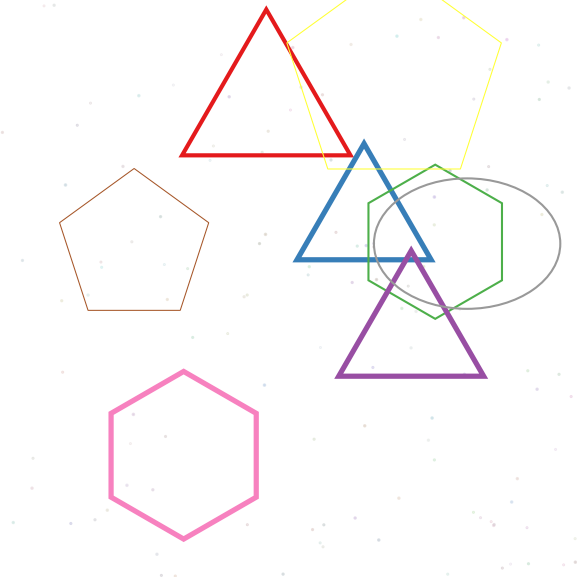[{"shape": "triangle", "thickness": 2, "radius": 0.84, "center": [0.461, 0.814]}, {"shape": "triangle", "thickness": 2.5, "radius": 0.67, "center": [0.63, 0.616]}, {"shape": "hexagon", "thickness": 1, "radius": 0.67, "center": [0.754, 0.581]}, {"shape": "triangle", "thickness": 2.5, "radius": 0.72, "center": [0.712, 0.42]}, {"shape": "pentagon", "thickness": 0.5, "radius": 0.98, "center": [0.682, 0.864]}, {"shape": "pentagon", "thickness": 0.5, "radius": 0.68, "center": [0.232, 0.572]}, {"shape": "hexagon", "thickness": 2.5, "radius": 0.73, "center": [0.318, 0.211]}, {"shape": "oval", "thickness": 1, "radius": 0.81, "center": [0.809, 0.577]}]